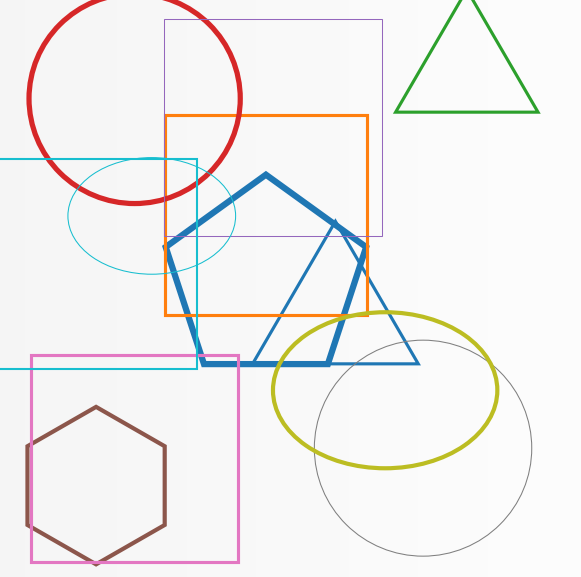[{"shape": "triangle", "thickness": 1.5, "radius": 0.82, "center": [0.577, 0.451]}, {"shape": "pentagon", "thickness": 3, "radius": 0.91, "center": [0.458, 0.515]}, {"shape": "square", "thickness": 1.5, "radius": 0.87, "center": [0.457, 0.627]}, {"shape": "triangle", "thickness": 1.5, "radius": 0.71, "center": [0.803, 0.876]}, {"shape": "circle", "thickness": 2.5, "radius": 0.91, "center": [0.232, 0.828]}, {"shape": "square", "thickness": 0.5, "radius": 0.94, "center": [0.469, 0.778]}, {"shape": "hexagon", "thickness": 2, "radius": 0.68, "center": [0.165, 0.158]}, {"shape": "square", "thickness": 1.5, "radius": 0.89, "center": [0.231, 0.206]}, {"shape": "circle", "thickness": 0.5, "radius": 0.94, "center": [0.728, 0.223]}, {"shape": "oval", "thickness": 2, "radius": 0.96, "center": [0.663, 0.323]}, {"shape": "square", "thickness": 1, "radius": 0.91, "center": [0.156, 0.542]}, {"shape": "oval", "thickness": 0.5, "radius": 0.72, "center": [0.261, 0.625]}]